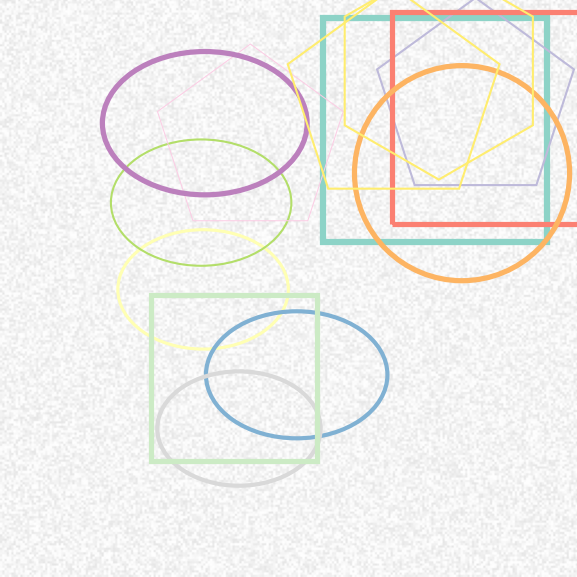[{"shape": "square", "thickness": 3, "radius": 0.97, "center": [0.754, 0.774]}, {"shape": "oval", "thickness": 1.5, "radius": 0.74, "center": [0.352, 0.498]}, {"shape": "pentagon", "thickness": 1, "radius": 0.9, "center": [0.823, 0.824]}, {"shape": "square", "thickness": 2.5, "radius": 0.92, "center": [0.862, 0.794]}, {"shape": "oval", "thickness": 2, "radius": 0.79, "center": [0.514, 0.35]}, {"shape": "circle", "thickness": 2.5, "radius": 0.93, "center": [0.8, 0.699]}, {"shape": "oval", "thickness": 1, "radius": 0.78, "center": [0.348, 0.648]}, {"shape": "pentagon", "thickness": 0.5, "radius": 0.85, "center": [0.434, 0.754]}, {"shape": "oval", "thickness": 2, "radius": 0.71, "center": [0.414, 0.257]}, {"shape": "oval", "thickness": 2.5, "radius": 0.89, "center": [0.355, 0.786]}, {"shape": "square", "thickness": 2.5, "radius": 0.72, "center": [0.405, 0.345]}, {"shape": "hexagon", "thickness": 1, "radius": 0.94, "center": [0.76, 0.876]}, {"shape": "pentagon", "thickness": 1, "radius": 0.96, "center": [0.682, 0.828]}]